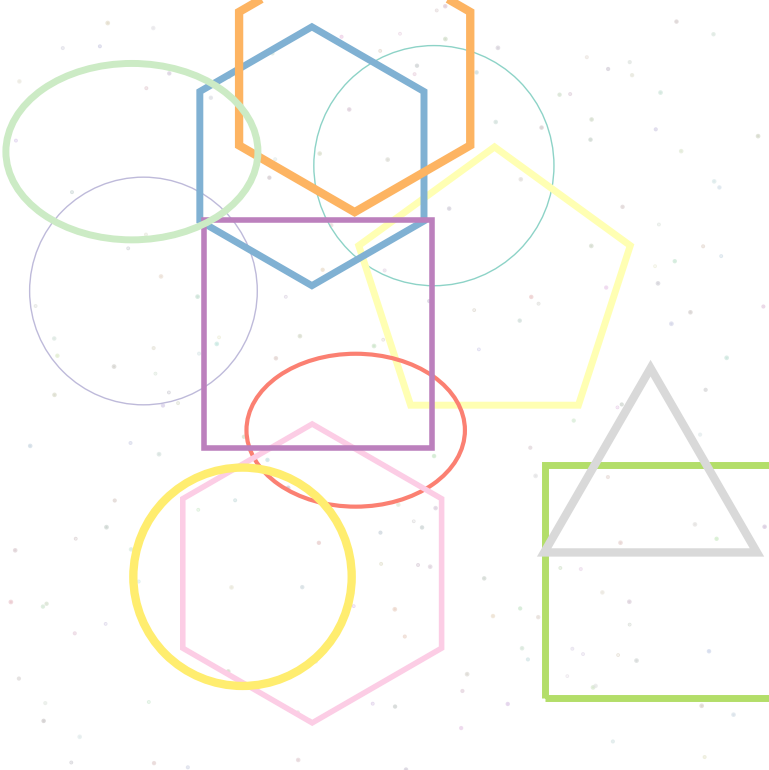[{"shape": "circle", "thickness": 0.5, "radius": 0.78, "center": [0.563, 0.785]}, {"shape": "pentagon", "thickness": 2.5, "radius": 0.93, "center": [0.642, 0.624]}, {"shape": "circle", "thickness": 0.5, "radius": 0.74, "center": [0.186, 0.622]}, {"shape": "oval", "thickness": 1.5, "radius": 0.71, "center": [0.462, 0.441]}, {"shape": "hexagon", "thickness": 2.5, "radius": 0.84, "center": [0.405, 0.797]}, {"shape": "hexagon", "thickness": 3, "radius": 0.87, "center": [0.461, 0.898]}, {"shape": "square", "thickness": 2.5, "radius": 0.76, "center": [0.859, 0.244]}, {"shape": "hexagon", "thickness": 2, "radius": 0.97, "center": [0.405, 0.255]}, {"shape": "triangle", "thickness": 3, "radius": 0.8, "center": [0.845, 0.362]}, {"shape": "square", "thickness": 2, "radius": 0.74, "center": [0.413, 0.566]}, {"shape": "oval", "thickness": 2.5, "radius": 0.82, "center": [0.171, 0.803]}, {"shape": "circle", "thickness": 3, "radius": 0.71, "center": [0.315, 0.251]}]